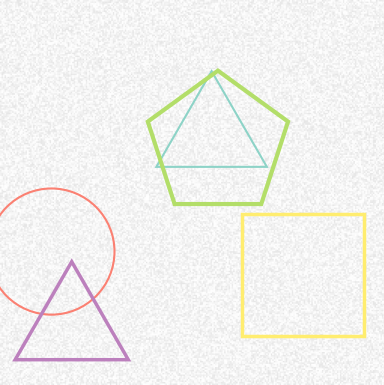[{"shape": "triangle", "thickness": 1.5, "radius": 0.83, "center": [0.55, 0.649]}, {"shape": "circle", "thickness": 1.5, "radius": 0.82, "center": [0.133, 0.347]}, {"shape": "pentagon", "thickness": 3, "radius": 0.96, "center": [0.566, 0.625]}, {"shape": "triangle", "thickness": 2.5, "radius": 0.85, "center": [0.186, 0.151]}, {"shape": "square", "thickness": 2.5, "radius": 0.79, "center": [0.788, 0.286]}]